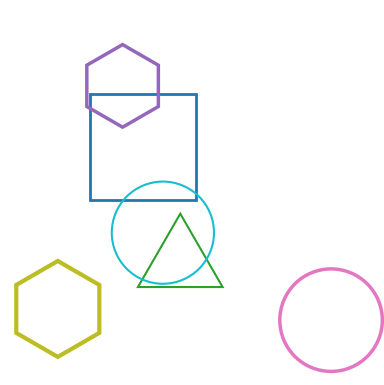[{"shape": "square", "thickness": 2, "radius": 0.69, "center": [0.372, 0.619]}, {"shape": "triangle", "thickness": 1.5, "radius": 0.63, "center": [0.468, 0.318]}, {"shape": "hexagon", "thickness": 2.5, "radius": 0.54, "center": [0.318, 0.777]}, {"shape": "circle", "thickness": 2.5, "radius": 0.67, "center": [0.86, 0.168]}, {"shape": "hexagon", "thickness": 3, "radius": 0.62, "center": [0.15, 0.198]}, {"shape": "circle", "thickness": 1.5, "radius": 0.66, "center": [0.423, 0.396]}]